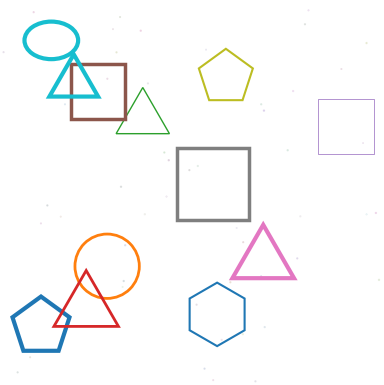[{"shape": "pentagon", "thickness": 3, "radius": 0.39, "center": [0.107, 0.152]}, {"shape": "hexagon", "thickness": 1.5, "radius": 0.41, "center": [0.564, 0.183]}, {"shape": "circle", "thickness": 2, "radius": 0.42, "center": [0.278, 0.308]}, {"shape": "triangle", "thickness": 1, "radius": 0.4, "center": [0.371, 0.693]}, {"shape": "triangle", "thickness": 2, "radius": 0.48, "center": [0.224, 0.201]}, {"shape": "square", "thickness": 0.5, "radius": 0.36, "center": [0.899, 0.67]}, {"shape": "square", "thickness": 2.5, "radius": 0.35, "center": [0.254, 0.762]}, {"shape": "triangle", "thickness": 3, "radius": 0.46, "center": [0.684, 0.324]}, {"shape": "square", "thickness": 2.5, "radius": 0.47, "center": [0.553, 0.522]}, {"shape": "pentagon", "thickness": 1.5, "radius": 0.37, "center": [0.587, 0.799]}, {"shape": "oval", "thickness": 3, "radius": 0.35, "center": [0.133, 0.895]}, {"shape": "triangle", "thickness": 3, "radius": 0.37, "center": [0.192, 0.786]}]